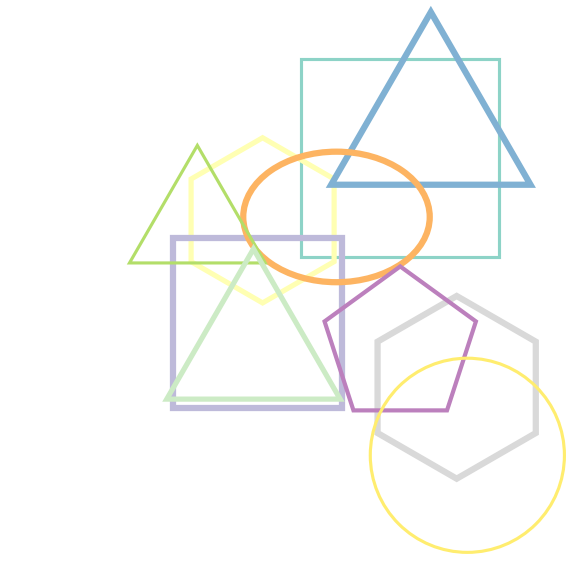[{"shape": "square", "thickness": 1.5, "radius": 0.86, "center": [0.692, 0.726]}, {"shape": "hexagon", "thickness": 2.5, "radius": 0.71, "center": [0.455, 0.618]}, {"shape": "square", "thickness": 3, "radius": 0.73, "center": [0.446, 0.44]}, {"shape": "triangle", "thickness": 3, "radius": 1.0, "center": [0.746, 0.779]}, {"shape": "oval", "thickness": 3, "radius": 0.81, "center": [0.583, 0.623]}, {"shape": "triangle", "thickness": 1.5, "radius": 0.68, "center": [0.342, 0.612]}, {"shape": "hexagon", "thickness": 3, "radius": 0.79, "center": [0.791, 0.328]}, {"shape": "pentagon", "thickness": 2, "radius": 0.69, "center": [0.693, 0.4]}, {"shape": "triangle", "thickness": 2.5, "radius": 0.87, "center": [0.439, 0.395]}, {"shape": "circle", "thickness": 1.5, "radius": 0.84, "center": [0.809, 0.211]}]